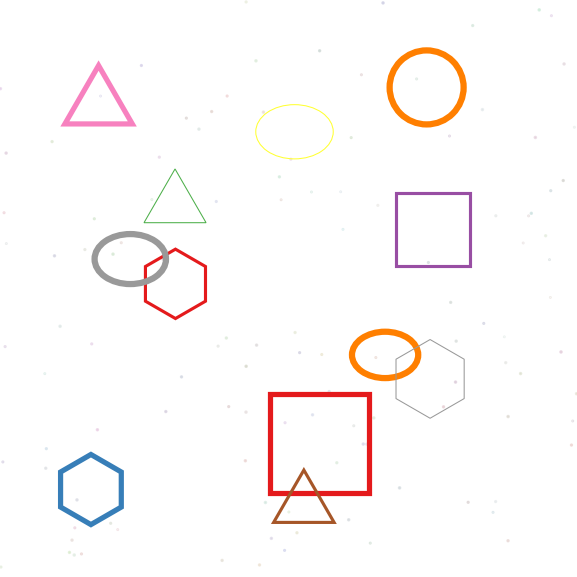[{"shape": "hexagon", "thickness": 1.5, "radius": 0.3, "center": [0.304, 0.508]}, {"shape": "square", "thickness": 2.5, "radius": 0.43, "center": [0.554, 0.232]}, {"shape": "hexagon", "thickness": 2.5, "radius": 0.3, "center": [0.157, 0.151]}, {"shape": "triangle", "thickness": 0.5, "radius": 0.31, "center": [0.303, 0.645]}, {"shape": "square", "thickness": 1.5, "radius": 0.32, "center": [0.75, 0.602]}, {"shape": "oval", "thickness": 3, "radius": 0.29, "center": [0.667, 0.385]}, {"shape": "circle", "thickness": 3, "radius": 0.32, "center": [0.739, 0.848]}, {"shape": "oval", "thickness": 0.5, "radius": 0.34, "center": [0.51, 0.771]}, {"shape": "triangle", "thickness": 1.5, "radius": 0.3, "center": [0.526, 0.125]}, {"shape": "triangle", "thickness": 2.5, "radius": 0.34, "center": [0.171, 0.818]}, {"shape": "hexagon", "thickness": 0.5, "radius": 0.34, "center": [0.745, 0.343]}, {"shape": "oval", "thickness": 3, "radius": 0.31, "center": [0.226, 0.551]}]